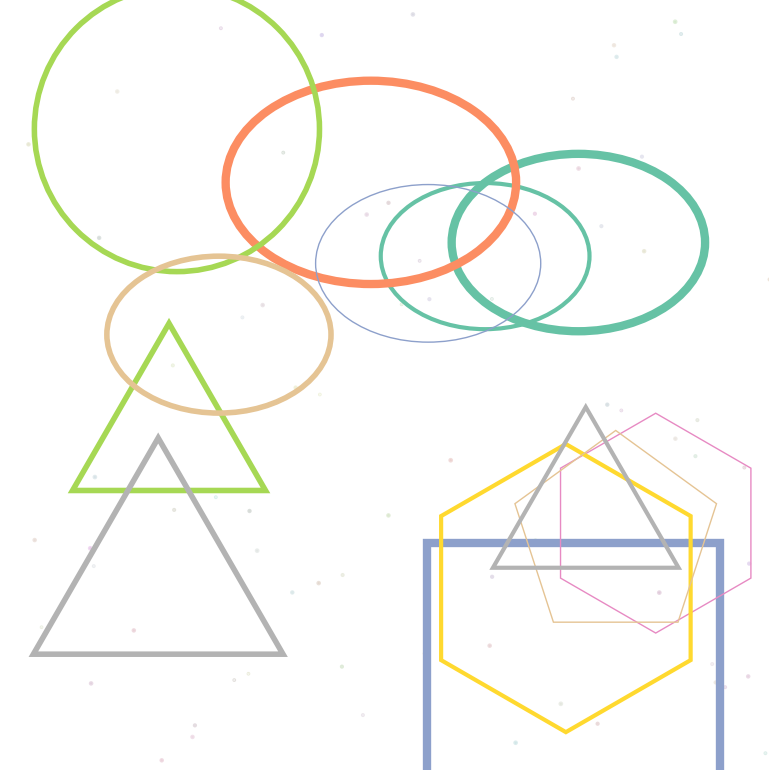[{"shape": "oval", "thickness": 1.5, "radius": 0.68, "center": [0.63, 0.667]}, {"shape": "oval", "thickness": 3, "radius": 0.82, "center": [0.751, 0.685]}, {"shape": "oval", "thickness": 3, "radius": 0.94, "center": [0.482, 0.763]}, {"shape": "square", "thickness": 3, "radius": 0.95, "center": [0.745, 0.104]}, {"shape": "oval", "thickness": 0.5, "radius": 0.73, "center": [0.556, 0.658]}, {"shape": "hexagon", "thickness": 0.5, "radius": 0.71, "center": [0.852, 0.321]}, {"shape": "triangle", "thickness": 2, "radius": 0.72, "center": [0.22, 0.435]}, {"shape": "circle", "thickness": 2, "radius": 0.93, "center": [0.23, 0.832]}, {"shape": "hexagon", "thickness": 1.5, "radius": 0.94, "center": [0.735, 0.236]}, {"shape": "oval", "thickness": 2, "radius": 0.73, "center": [0.284, 0.565]}, {"shape": "pentagon", "thickness": 0.5, "radius": 0.69, "center": [0.8, 0.303]}, {"shape": "triangle", "thickness": 1.5, "radius": 0.7, "center": [0.761, 0.332]}, {"shape": "triangle", "thickness": 2, "radius": 0.94, "center": [0.205, 0.244]}]